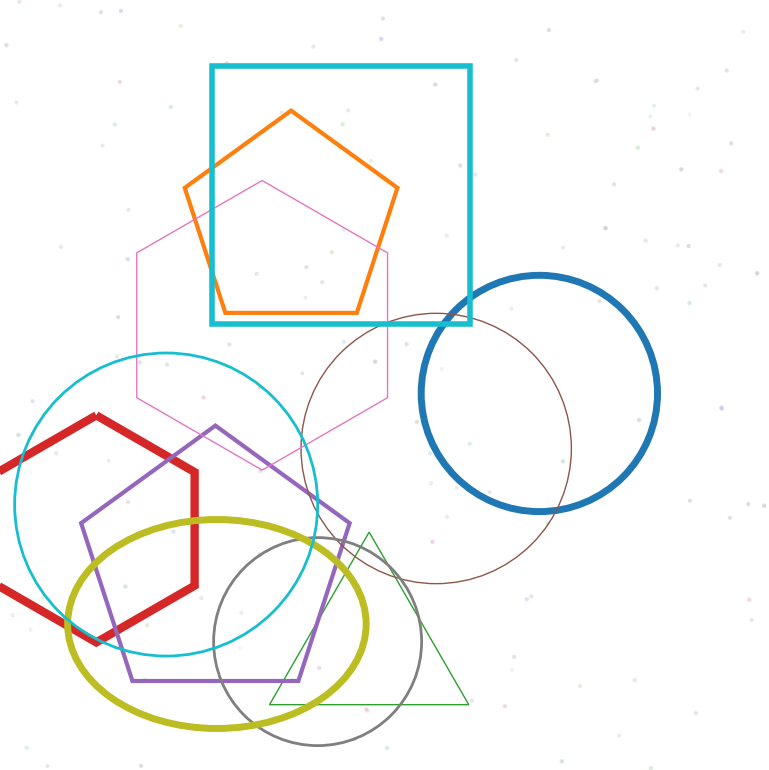[{"shape": "circle", "thickness": 2.5, "radius": 0.77, "center": [0.7, 0.489]}, {"shape": "pentagon", "thickness": 1.5, "radius": 0.73, "center": [0.378, 0.711]}, {"shape": "triangle", "thickness": 0.5, "radius": 0.75, "center": [0.479, 0.16]}, {"shape": "hexagon", "thickness": 3, "radius": 0.74, "center": [0.125, 0.313]}, {"shape": "pentagon", "thickness": 1.5, "radius": 0.92, "center": [0.28, 0.264]}, {"shape": "circle", "thickness": 0.5, "radius": 0.88, "center": [0.566, 0.418]}, {"shape": "hexagon", "thickness": 0.5, "radius": 0.94, "center": [0.34, 0.578]}, {"shape": "circle", "thickness": 1, "radius": 0.68, "center": [0.412, 0.167]}, {"shape": "oval", "thickness": 2.5, "radius": 0.97, "center": [0.282, 0.19]}, {"shape": "square", "thickness": 2, "radius": 0.84, "center": [0.443, 0.747]}, {"shape": "circle", "thickness": 1, "radius": 0.98, "center": [0.216, 0.345]}]